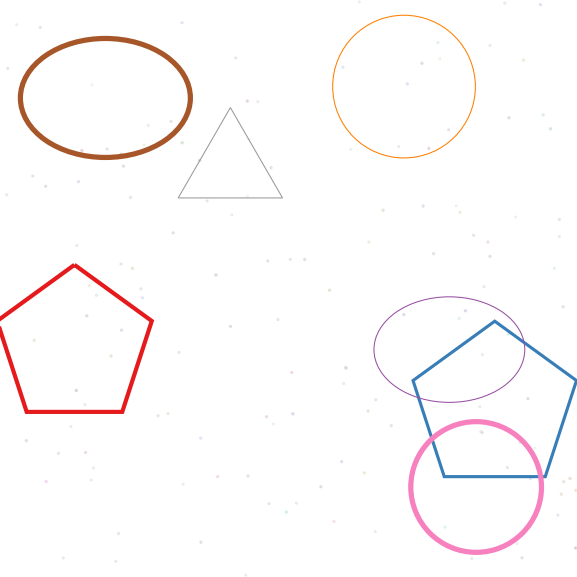[{"shape": "pentagon", "thickness": 2, "radius": 0.7, "center": [0.129, 0.4]}, {"shape": "pentagon", "thickness": 1.5, "radius": 0.74, "center": [0.857, 0.294]}, {"shape": "oval", "thickness": 0.5, "radius": 0.65, "center": [0.778, 0.394]}, {"shape": "circle", "thickness": 0.5, "radius": 0.62, "center": [0.7, 0.849]}, {"shape": "oval", "thickness": 2.5, "radius": 0.74, "center": [0.182, 0.83]}, {"shape": "circle", "thickness": 2.5, "radius": 0.57, "center": [0.824, 0.156]}, {"shape": "triangle", "thickness": 0.5, "radius": 0.52, "center": [0.399, 0.709]}]